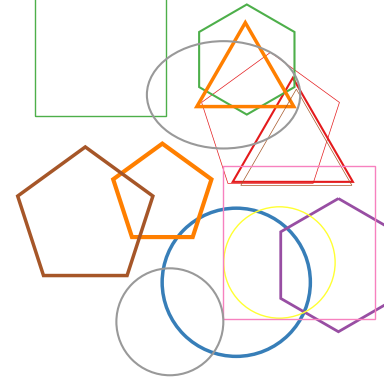[{"shape": "pentagon", "thickness": 0.5, "radius": 0.94, "center": [0.703, 0.676]}, {"shape": "triangle", "thickness": 1.5, "radius": 0.9, "center": [0.761, 0.618]}, {"shape": "circle", "thickness": 2.5, "radius": 0.96, "center": [0.614, 0.267]}, {"shape": "hexagon", "thickness": 1.5, "radius": 0.71, "center": [0.641, 0.845]}, {"shape": "square", "thickness": 1, "radius": 0.86, "center": [0.261, 0.869]}, {"shape": "hexagon", "thickness": 2, "radius": 0.86, "center": [0.879, 0.311]}, {"shape": "triangle", "thickness": 2.5, "radius": 0.73, "center": [0.637, 0.796]}, {"shape": "pentagon", "thickness": 3, "radius": 0.67, "center": [0.422, 0.493]}, {"shape": "circle", "thickness": 1, "radius": 0.72, "center": [0.726, 0.318]}, {"shape": "pentagon", "thickness": 2.5, "radius": 0.92, "center": [0.222, 0.434]}, {"shape": "triangle", "thickness": 0.5, "radius": 0.83, "center": [0.77, 0.602]}, {"shape": "square", "thickness": 1, "radius": 0.99, "center": [0.777, 0.37]}, {"shape": "circle", "thickness": 1.5, "radius": 0.69, "center": [0.441, 0.164]}, {"shape": "oval", "thickness": 1.5, "radius": 1.0, "center": [0.581, 0.754]}]